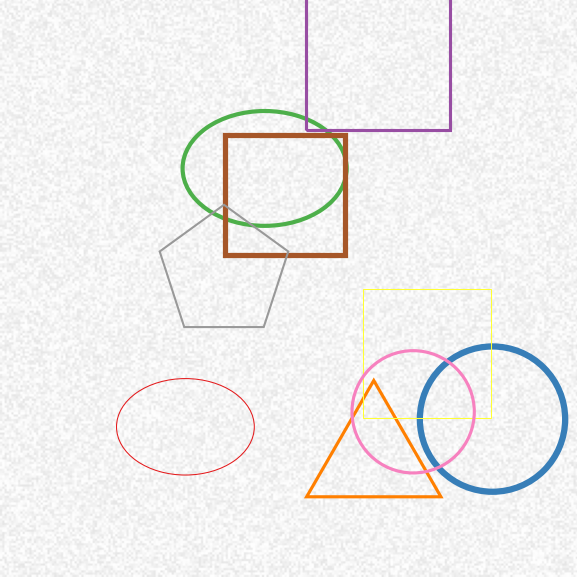[{"shape": "oval", "thickness": 0.5, "radius": 0.6, "center": [0.321, 0.26]}, {"shape": "circle", "thickness": 3, "radius": 0.63, "center": [0.853, 0.273]}, {"shape": "oval", "thickness": 2, "radius": 0.71, "center": [0.458, 0.707]}, {"shape": "square", "thickness": 1.5, "radius": 0.62, "center": [0.655, 0.9]}, {"shape": "triangle", "thickness": 1.5, "radius": 0.67, "center": [0.647, 0.206]}, {"shape": "square", "thickness": 0.5, "radius": 0.56, "center": [0.74, 0.387]}, {"shape": "square", "thickness": 2.5, "radius": 0.52, "center": [0.493, 0.661]}, {"shape": "circle", "thickness": 1.5, "radius": 0.53, "center": [0.715, 0.286]}, {"shape": "pentagon", "thickness": 1, "radius": 0.59, "center": [0.388, 0.527]}]